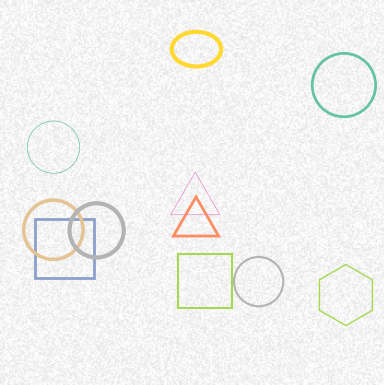[{"shape": "circle", "thickness": 0.5, "radius": 0.34, "center": [0.139, 0.618]}, {"shape": "circle", "thickness": 2, "radius": 0.41, "center": [0.893, 0.779]}, {"shape": "triangle", "thickness": 2, "radius": 0.34, "center": [0.509, 0.421]}, {"shape": "square", "thickness": 2, "radius": 0.39, "center": [0.168, 0.355]}, {"shape": "triangle", "thickness": 0.5, "radius": 0.37, "center": [0.507, 0.479]}, {"shape": "square", "thickness": 1.5, "radius": 0.35, "center": [0.531, 0.27]}, {"shape": "hexagon", "thickness": 1, "radius": 0.4, "center": [0.898, 0.234]}, {"shape": "oval", "thickness": 3, "radius": 0.32, "center": [0.51, 0.872]}, {"shape": "circle", "thickness": 2.5, "radius": 0.39, "center": [0.139, 0.403]}, {"shape": "circle", "thickness": 1.5, "radius": 0.32, "center": [0.672, 0.268]}, {"shape": "circle", "thickness": 3, "radius": 0.35, "center": [0.251, 0.402]}]